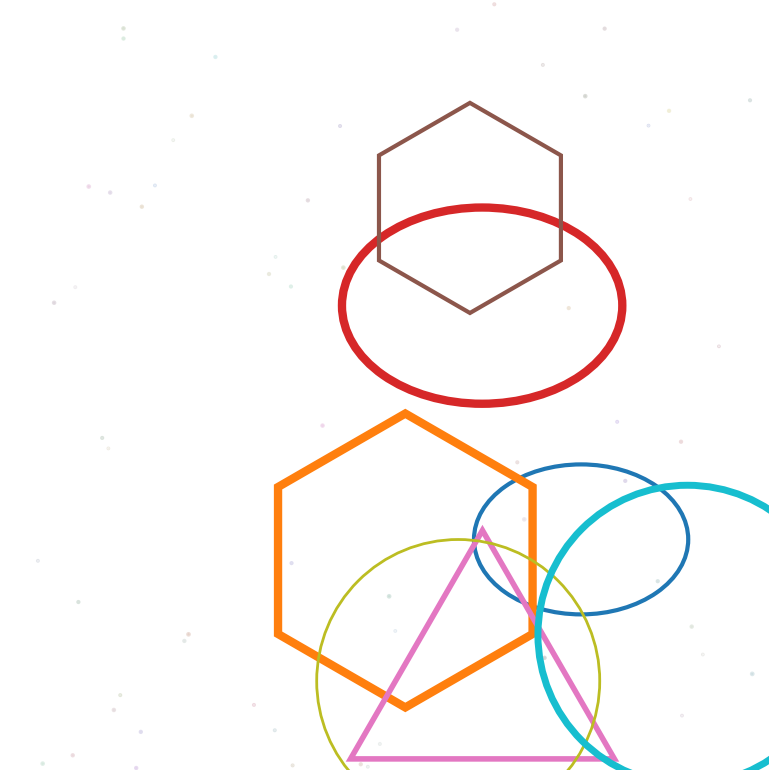[{"shape": "oval", "thickness": 1.5, "radius": 0.7, "center": [0.755, 0.299]}, {"shape": "hexagon", "thickness": 3, "radius": 0.95, "center": [0.526, 0.272]}, {"shape": "oval", "thickness": 3, "radius": 0.91, "center": [0.626, 0.603]}, {"shape": "hexagon", "thickness": 1.5, "radius": 0.68, "center": [0.61, 0.73]}, {"shape": "triangle", "thickness": 2, "radius": 0.99, "center": [0.627, 0.113]}, {"shape": "circle", "thickness": 1, "radius": 0.92, "center": [0.595, 0.116]}, {"shape": "circle", "thickness": 2.5, "radius": 0.97, "center": [0.893, 0.176]}]